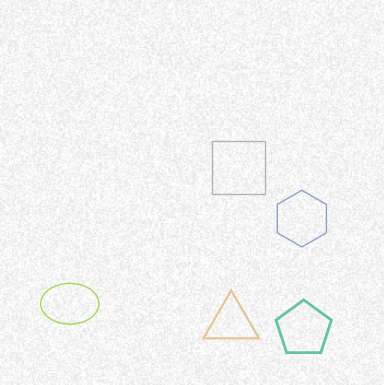[{"shape": "pentagon", "thickness": 2, "radius": 0.38, "center": [0.789, 0.145]}, {"shape": "hexagon", "thickness": 1, "radius": 0.37, "center": [0.784, 0.432]}, {"shape": "oval", "thickness": 1, "radius": 0.38, "center": [0.181, 0.211]}, {"shape": "triangle", "thickness": 1.5, "radius": 0.42, "center": [0.601, 0.163]}, {"shape": "square", "thickness": 1, "radius": 0.34, "center": [0.618, 0.565]}]